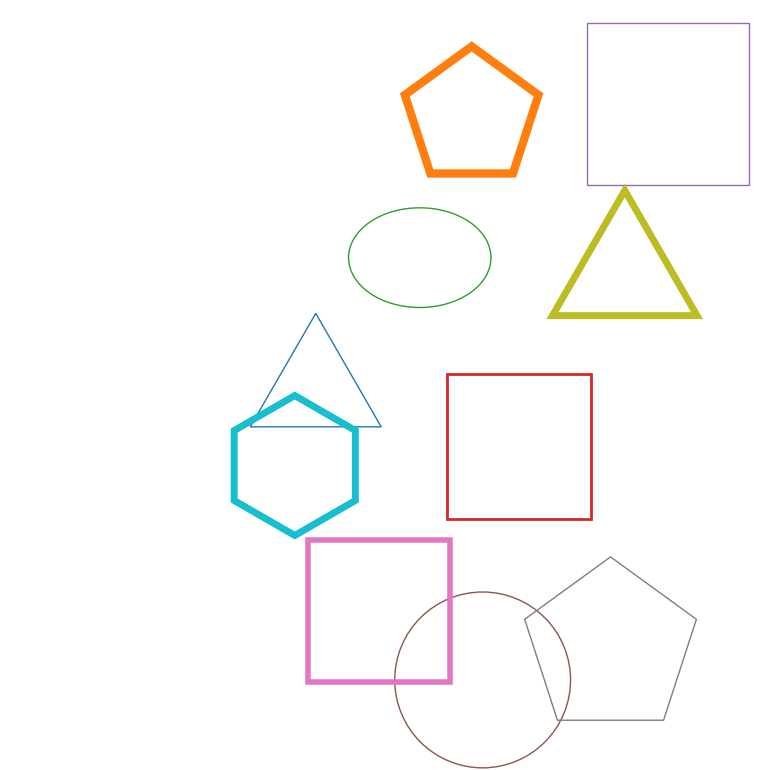[{"shape": "triangle", "thickness": 0.5, "radius": 0.49, "center": [0.41, 0.495]}, {"shape": "pentagon", "thickness": 3, "radius": 0.46, "center": [0.613, 0.849]}, {"shape": "oval", "thickness": 0.5, "radius": 0.46, "center": [0.545, 0.665]}, {"shape": "square", "thickness": 1, "radius": 0.47, "center": [0.674, 0.42]}, {"shape": "square", "thickness": 0.5, "radius": 0.53, "center": [0.867, 0.865]}, {"shape": "circle", "thickness": 0.5, "radius": 0.57, "center": [0.627, 0.117]}, {"shape": "square", "thickness": 2, "radius": 0.46, "center": [0.492, 0.207]}, {"shape": "pentagon", "thickness": 0.5, "radius": 0.59, "center": [0.793, 0.159]}, {"shape": "triangle", "thickness": 2.5, "radius": 0.54, "center": [0.811, 0.644]}, {"shape": "hexagon", "thickness": 2.5, "radius": 0.45, "center": [0.383, 0.395]}]